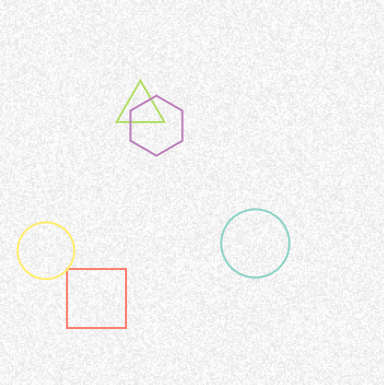[{"shape": "circle", "thickness": 1.5, "radius": 0.44, "center": [0.663, 0.368]}, {"shape": "square", "thickness": 1.5, "radius": 0.39, "center": [0.251, 0.225]}, {"shape": "triangle", "thickness": 1.5, "radius": 0.36, "center": [0.365, 0.719]}, {"shape": "hexagon", "thickness": 1.5, "radius": 0.39, "center": [0.406, 0.673]}, {"shape": "circle", "thickness": 1.5, "radius": 0.37, "center": [0.119, 0.349]}]